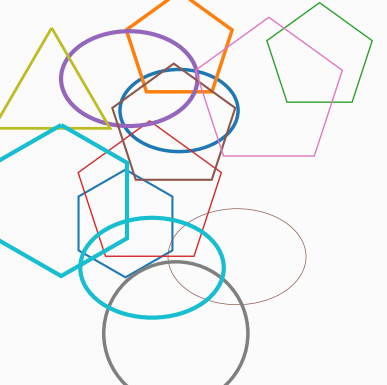[{"shape": "hexagon", "thickness": 1.5, "radius": 0.7, "center": [0.324, 0.42]}, {"shape": "oval", "thickness": 2.5, "radius": 0.76, "center": [0.462, 0.713]}, {"shape": "pentagon", "thickness": 2.5, "radius": 0.72, "center": [0.463, 0.878]}, {"shape": "pentagon", "thickness": 1, "radius": 0.71, "center": [0.825, 0.85]}, {"shape": "pentagon", "thickness": 1, "radius": 0.97, "center": [0.386, 0.492]}, {"shape": "oval", "thickness": 3, "radius": 0.88, "center": [0.334, 0.796]}, {"shape": "pentagon", "thickness": 1.5, "radius": 0.83, "center": [0.448, 0.668]}, {"shape": "oval", "thickness": 0.5, "radius": 0.89, "center": [0.612, 0.333]}, {"shape": "pentagon", "thickness": 1, "radius": 1.0, "center": [0.694, 0.756]}, {"shape": "circle", "thickness": 2.5, "radius": 0.93, "center": [0.454, 0.134]}, {"shape": "triangle", "thickness": 2, "radius": 0.87, "center": [0.133, 0.754]}, {"shape": "oval", "thickness": 3, "radius": 0.93, "center": [0.392, 0.305]}, {"shape": "hexagon", "thickness": 3, "radius": 0.98, "center": [0.158, 0.479]}]